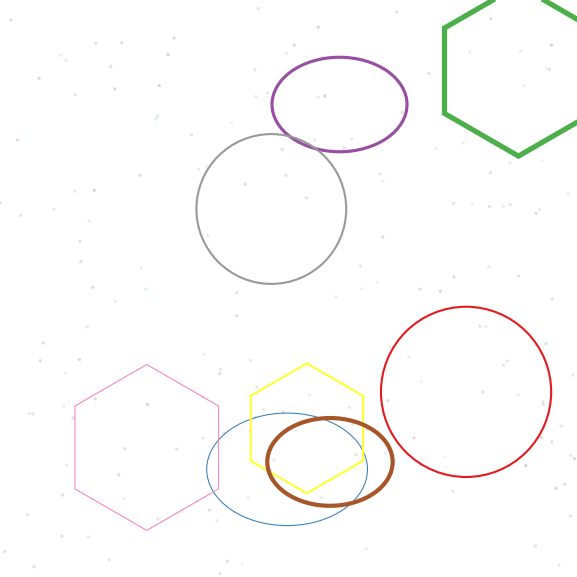[{"shape": "circle", "thickness": 1, "radius": 0.74, "center": [0.807, 0.321]}, {"shape": "oval", "thickness": 0.5, "radius": 0.7, "center": [0.497, 0.186]}, {"shape": "hexagon", "thickness": 2.5, "radius": 0.74, "center": [0.898, 0.877]}, {"shape": "oval", "thickness": 1.5, "radius": 0.58, "center": [0.588, 0.818]}, {"shape": "hexagon", "thickness": 1, "radius": 0.56, "center": [0.531, 0.257]}, {"shape": "oval", "thickness": 2, "radius": 0.54, "center": [0.571, 0.199]}, {"shape": "hexagon", "thickness": 0.5, "radius": 0.72, "center": [0.254, 0.224]}, {"shape": "circle", "thickness": 1, "radius": 0.65, "center": [0.47, 0.637]}]